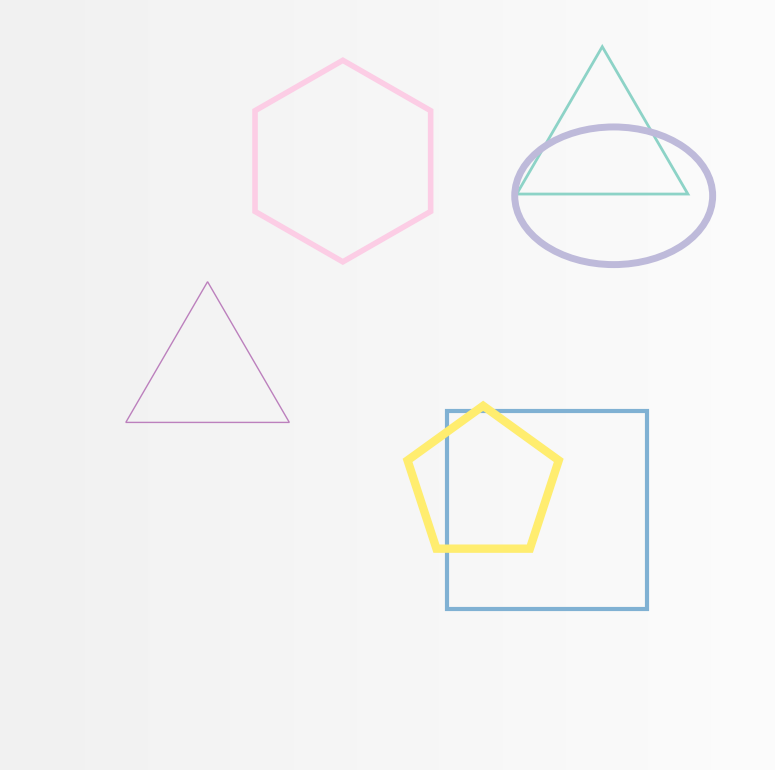[{"shape": "triangle", "thickness": 1, "radius": 0.64, "center": [0.777, 0.812]}, {"shape": "oval", "thickness": 2.5, "radius": 0.64, "center": [0.792, 0.746]}, {"shape": "square", "thickness": 1.5, "radius": 0.64, "center": [0.706, 0.337]}, {"shape": "hexagon", "thickness": 2, "radius": 0.65, "center": [0.442, 0.791]}, {"shape": "triangle", "thickness": 0.5, "radius": 0.61, "center": [0.268, 0.512]}, {"shape": "pentagon", "thickness": 3, "radius": 0.51, "center": [0.623, 0.37]}]